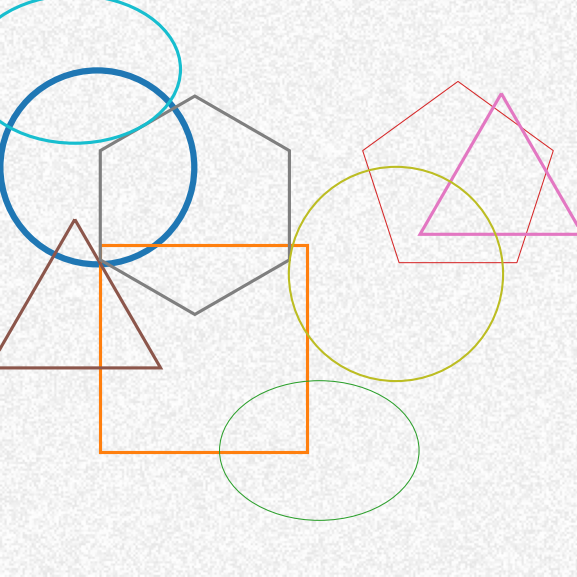[{"shape": "circle", "thickness": 3, "radius": 0.84, "center": [0.169, 0.709]}, {"shape": "square", "thickness": 1.5, "radius": 0.9, "center": [0.353, 0.395]}, {"shape": "oval", "thickness": 0.5, "radius": 0.86, "center": [0.553, 0.219]}, {"shape": "pentagon", "thickness": 0.5, "radius": 0.87, "center": [0.793, 0.685]}, {"shape": "triangle", "thickness": 1.5, "radius": 0.86, "center": [0.13, 0.448]}, {"shape": "triangle", "thickness": 1.5, "radius": 0.81, "center": [0.868, 0.675]}, {"shape": "hexagon", "thickness": 1.5, "radius": 0.95, "center": [0.337, 0.644]}, {"shape": "circle", "thickness": 1, "radius": 0.93, "center": [0.686, 0.525]}, {"shape": "oval", "thickness": 1.5, "radius": 0.91, "center": [0.13, 0.879]}]